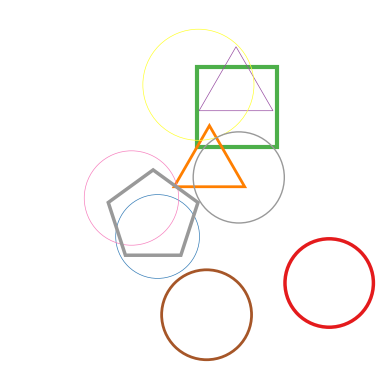[{"shape": "circle", "thickness": 2.5, "radius": 0.57, "center": [0.855, 0.265]}, {"shape": "circle", "thickness": 0.5, "radius": 0.54, "center": [0.409, 0.386]}, {"shape": "square", "thickness": 3, "radius": 0.52, "center": [0.616, 0.723]}, {"shape": "triangle", "thickness": 0.5, "radius": 0.55, "center": [0.613, 0.768]}, {"shape": "triangle", "thickness": 2, "radius": 0.53, "center": [0.544, 0.568]}, {"shape": "circle", "thickness": 0.5, "radius": 0.72, "center": [0.515, 0.78]}, {"shape": "circle", "thickness": 2, "radius": 0.58, "center": [0.537, 0.182]}, {"shape": "circle", "thickness": 0.5, "radius": 0.61, "center": [0.341, 0.486]}, {"shape": "pentagon", "thickness": 2.5, "radius": 0.61, "center": [0.398, 0.436]}, {"shape": "circle", "thickness": 1, "radius": 0.59, "center": [0.62, 0.539]}]